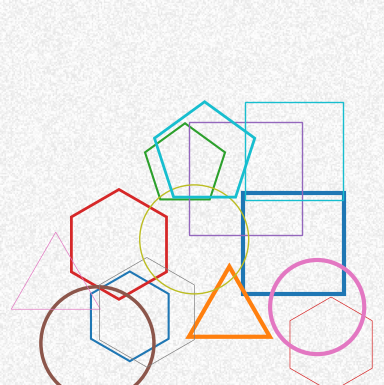[{"shape": "hexagon", "thickness": 1.5, "radius": 0.58, "center": [0.337, 0.178]}, {"shape": "square", "thickness": 3, "radius": 0.66, "center": [0.762, 0.367]}, {"shape": "triangle", "thickness": 3, "radius": 0.61, "center": [0.596, 0.186]}, {"shape": "pentagon", "thickness": 1.5, "radius": 0.55, "center": [0.481, 0.57]}, {"shape": "hexagon", "thickness": 2, "radius": 0.71, "center": [0.309, 0.365]}, {"shape": "hexagon", "thickness": 0.5, "radius": 0.62, "center": [0.86, 0.105]}, {"shape": "square", "thickness": 1, "radius": 0.73, "center": [0.638, 0.536]}, {"shape": "circle", "thickness": 2.5, "radius": 0.73, "center": [0.253, 0.108]}, {"shape": "triangle", "thickness": 0.5, "radius": 0.67, "center": [0.145, 0.264]}, {"shape": "circle", "thickness": 3, "radius": 0.61, "center": [0.824, 0.202]}, {"shape": "hexagon", "thickness": 0.5, "radius": 0.71, "center": [0.381, 0.189]}, {"shape": "circle", "thickness": 1, "radius": 0.71, "center": [0.504, 0.378]}, {"shape": "pentagon", "thickness": 2, "radius": 0.68, "center": [0.531, 0.599]}, {"shape": "square", "thickness": 1, "radius": 0.64, "center": [0.765, 0.609]}]